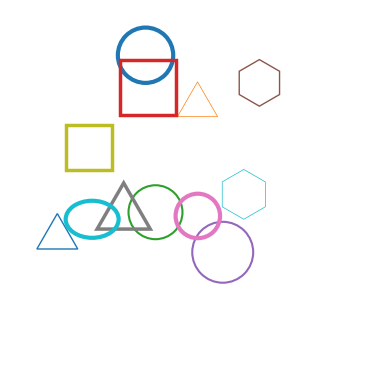[{"shape": "circle", "thickness": 3, "radius": 0.36, "center": [0.378, 0.857]}, {"shape": "triangle", "thickness": 1, "radius": 0.31, "center": [0.149, 0.384]}, {"shape": "triangle", "thickness": 0.5, "radius": 0.3, "center": [0.513, 0.727]}, {"shape": "circle", "thickness": 1.5, "radius": 0.35, "center": [0.404, 0.449]}, {"shape": "square", "thickness": 2.5, "radius": 0.36, "center": [0.384, 0.772]}, {"shape": "circle", "thickness": 1.5, "radius": 0.4, "center": [0.579, 0.345]}, {"shape": "hexagon", "thickness": 1, "radius": 0.3, "center": [0.674, 0.785]}, {"shape": "circle", "thickness": 3, "radius": 0.29, "center": [0.514, 0.439]}, {"shape": "triangle", "thickness": 2.5, "radius": 0.4, "center": [0.321, 0.445]}, {"shape": "square", "thickness": 2.5, "radius": 0.3, "center": [0.231, 0.617]}, {"shape": "oval", "thickness": 3, "radius": 0.34, "center": [0.239, 0.43]}, {"shape": "hexagon", "thickness": 0.5, "radius": 0.32, "center": [0.633, 0.495]}]